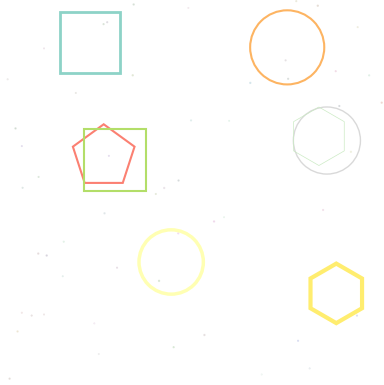[{"shape": "square", "thickness": 2, "radius": 0.39, "center": [0.234, 0.889]}, {"shape": "circle", "thickness": 2.5, "radius": 0.42, "center": [0.445, 0.32]}, {"shape": "pentagon", "thickness": 1.5, "radius": 0.42, "center": [0.269, 0.593]}, {"shape": "circle", "thickness": 1.5, "radius": 0.48, "center": [0.746, 0.877]}, {"shape": "square", "thickness": 1.5, "radius": 0.4, "center": [0.299, 0.584]}, {"shape": "circle", "thickness": 1, "radius": 0.44, "center": [0.849, 0.635]}, {"shape": "hexagon", "thickness": 0.5, "radius": 0.38, "center": [0.828, 0.646]}, {"shape": "hexagon", "thickness": 3, "radius": 0.39, "center": [0.873, 0.238]}]